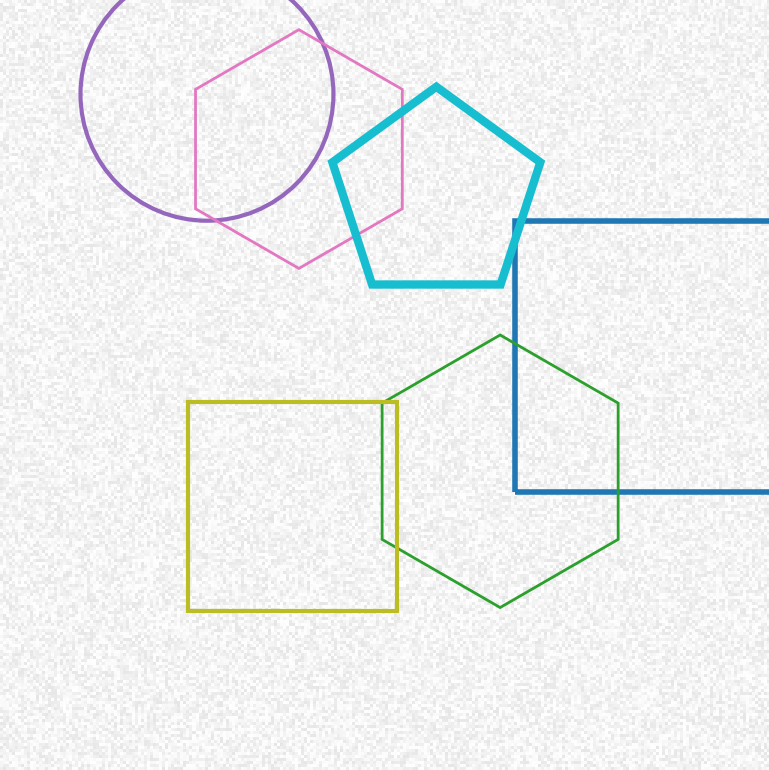[{"shape": "square", "thickness": 2, "radius": 0.88, "center": [0.845, 0.537]}, {"shape": "hexagon", "thickness": 1, "radius": 0.88, "center": [0.65, 0.388]}, {"shape": "circle", "thickness": 1.5, "radius": 0.82, "center": [0.269, 0.878]}, {"shape": "hexagon", "thickness": 1, "radius": 0.78, "center": [0.388, 0.806]}, {"shape": "square", "thickness": 1.5, "radius": 0.68, "center": [0.38, 0.342]}, {"shape": "pentagon", "thickness": 3, "radius": 0.71, "center": [0.567, 0.745]}]